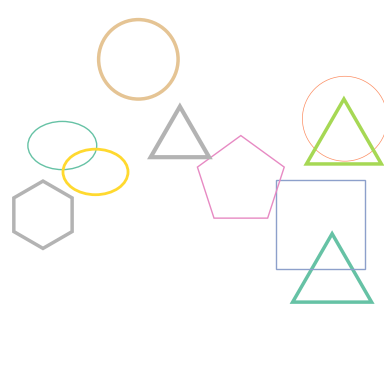[{"shape": "oval", "thickness": 1, "radius": 0.45, "center": [0.162, 0.622]}, {"shape": "triangle", "thickness": 2.5, "radius": 0.59, "center": [0.863, 0.274]}, {"shape": "circle", "thickness": 0.5, "radius": 0.55, "center": [0.896, 0.692]}, {"shape": "square", "thickness": 1, "radius": 0.58, "center": [0.832, 0.417]}, {"shape": "pentagon", "thickness": 1, "radius": 0.59, "center": [0.626, 0.529]}, {"shape": "triangle", "thickness": 2.5, "radius": 0.56, "center": [0.893, 0.63]}, {"shape": "oval", "thickness": 2, "radius": 0.42, "center": [0.248, 0.553]}, {"shape": "circle", "thickness": 2.5, "radius": 0.52, "center": [0.359, 0.846]}, {"shape": "hexagon", "thickness": 2.5, "radius": 0.44, "center": [0.112, 0.442]}, {"shape": "triangle", "thickness": 3, "radius": 0.44, "center": [0.467, 0.636]}]